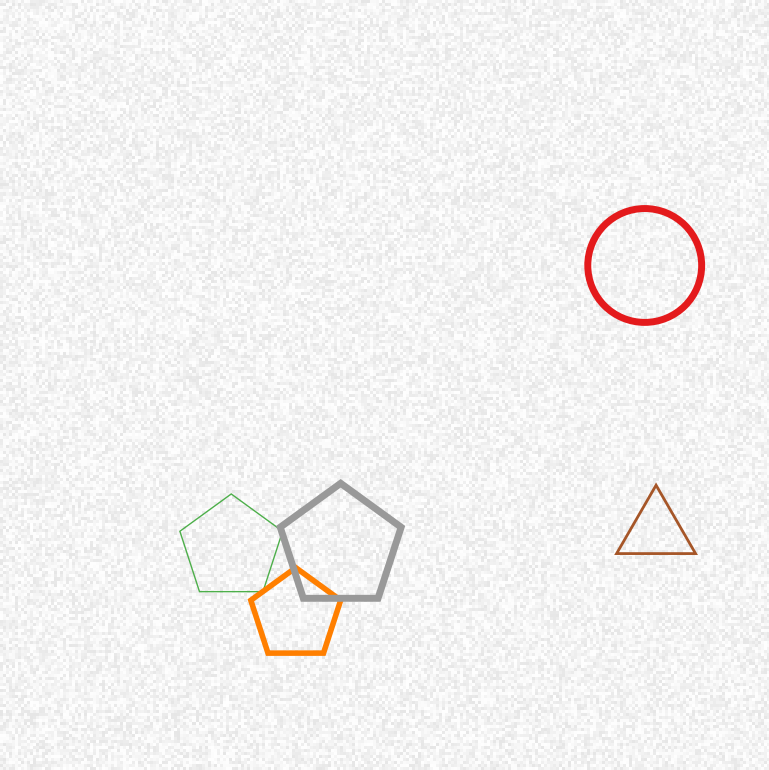[{"shape": "circle", "thickness": 2.5, "radius": 0.37, "center": [0.837, 0.655]}, {"shape": "pentagon", "thickness": 0.5, "radius": 0.35, "center": [0.3, 0.288]}, {"shape": "pentagon", "thickness": 2, "radius": 0.31, "center": [0.384, 0.201]}, {"shape": "triangle", "thickness": 1, "radius": 0.3, "center": [0.852, 0.311]}, {"shape": "pentagon", "thickness": 2.5, "radius": 0.41, "center": [0.442, 0.29]}]